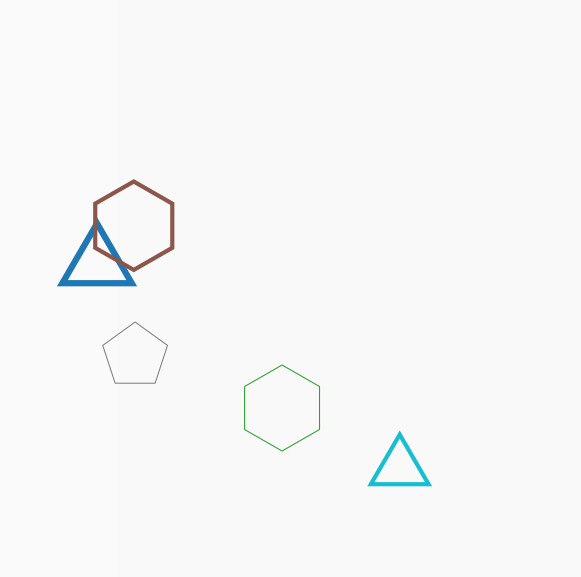[{"shape": "triangle", "thickness": 3, "radius": 0.34, "center": [0.167, 0.543]}, {"shape": "hexagon", "thickness": 0.5, "radius": 0.37, "center": [0.485, 0.293]}, {"shape": "hexagon", "thickness": 2, "radius": 0.38, "center": [0.23, 0.608]}, {"shape": "pentagon", "thickness": 0.5, "radius": 0.29, "center": [0.232, 0.383]}, {"shape": "triangle", "thickness": 2, "radius": 0.29, "center": [0.688, 0.189]}]